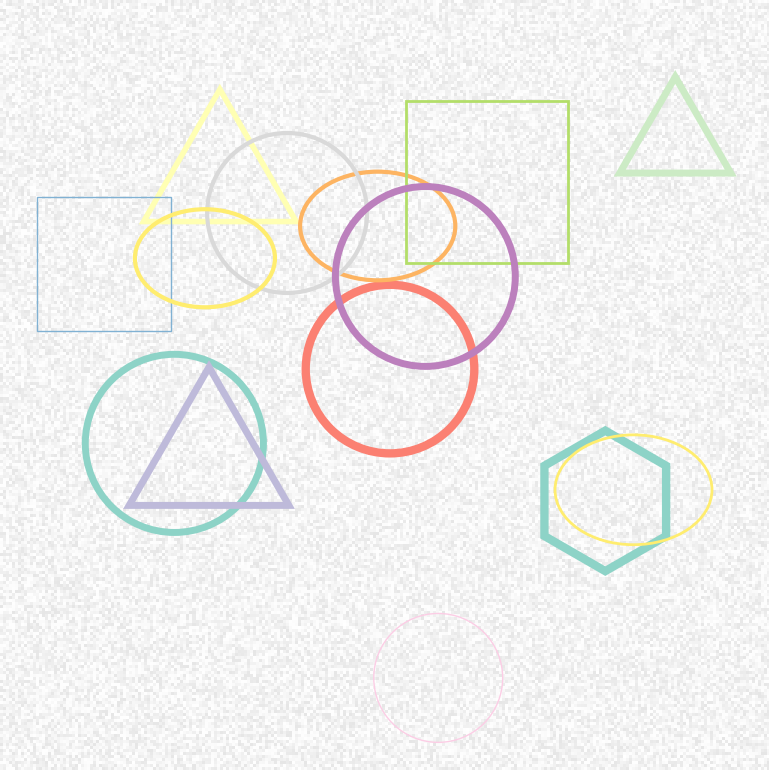[{"shape": "hexagon", "thickness": 3, "radius": 0.46, "center": [0.786, 0.349]}, {"shape": "circle", "thickness": 2.5, "radius": 0.58, "center": [0.226, 0.424]}, {"shape": "triangle", "thickness": 2, "radius": 0.57, "center": [0.286, 0.769]}, {"shape": "triangle", "thickness": 2.5, "radius": 0.6, "center": [0.271, 0.404]}, {"shape": "circle", "thickness": 3, "radius": 0.55, "center": [0.507, 0.521]}, {"shape": "square", "thickness": 0.5, "radius": 0.43, "center": [0.135, 0.657]}, {"shape": "oval", "thickness": 1.5, "radius": 0.5, "center": [0.491, 0.707]}, {"shape": "square", "thickness": 1, "radius": 0.53, "center": [0.633, 0.763]}, {"shape": "circle", "thickness": 0.5, "radius": 0.42, "center": [0.569, 0.12]}, {"shape": "circle", "thickness": 1.5, "radius": 0.52, "center": [0.373, 0.723]}, {"shape": "circle", "thickness": 2.5, "radius": 0.58, "center": [0.552, 0.641]}, {"shape": "triangle", "thickness": 2.5, "radius": 0.42, "center": [0.877, 0.817]}, {"shape": "oval", "thickness": 1.5, "radius": 0.45, "center": [0.266, 0.665]}, {"shape": "oval", "thickness": 1, "radius": 0.51, "center": [0.823, 0.364]}]